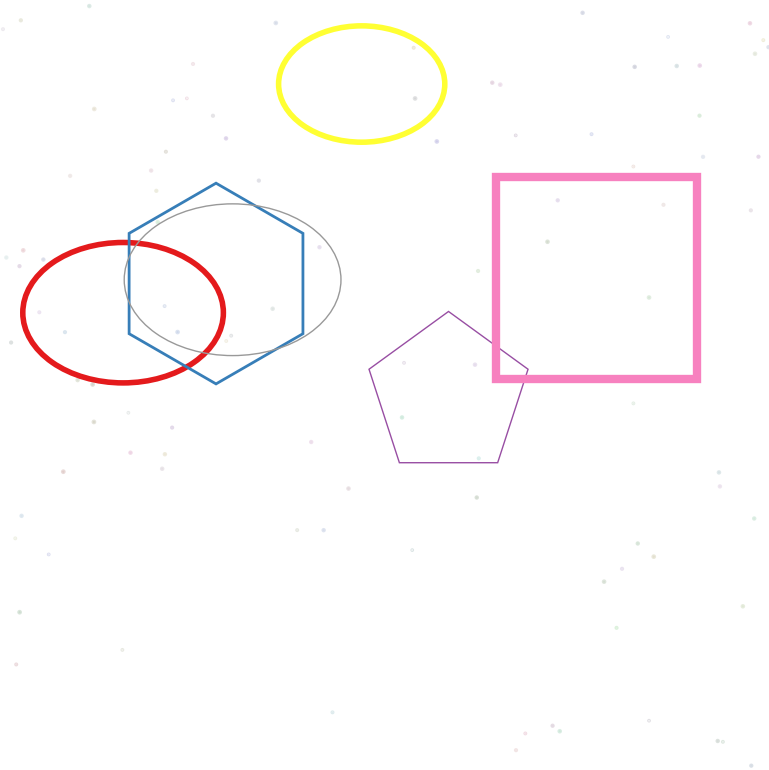[{"shape": "oval", "thickness": 2, "radius": 0.65, "center": [0.16, 0.594]}, {"shape": "hexagon", "thickness": 1, "radius": 0.65, "center": [0.281, 0.632]}, {"shape": "pentagon", "thickness": 0.5, "radius": 0.54, "center": [0.583, 0.487]}, {"shape": "oval", "thickness": 2, "radius": 0.54, "center": [0.47, 0.891]}, {"shape": "square", "thickness": 3, "radius": 0.66, "center": [0.775, 0.639]}, {"shape": "oval", "thickness": 0.5, "radius": 0.7, "center": [0.302, 0.637]}]